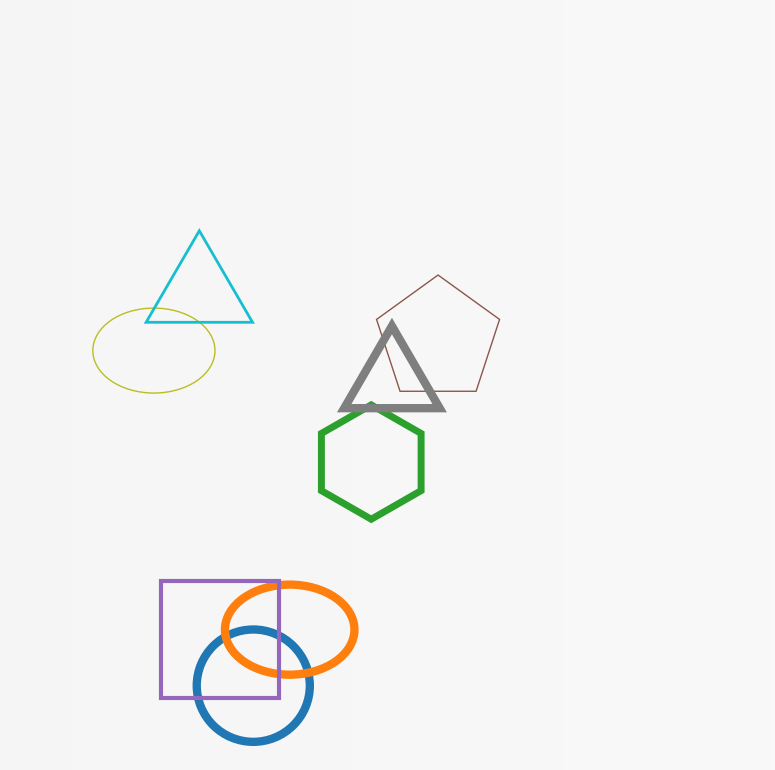[{"shape": "circle", "thickness": 3, "radius": 0.36, "center": [0.327, 0.11]}, {"shape": "oval", "thickness": 3, "radius": 0.42, "center": [0.374, 0.182]}, {"shape": "hexagon", "thickness": 2.5, "radius": 0.37, "center": [0.479, 0.4]}, {"shape": "square", "thickness": 1.5, "radius": 0.38, "center": [0.284, 0.17]}, {"shape": "pentagon", "thickness": 0.5, "radius": 0.42, "center": [0.565, 0.559]}, {"shape": "triangle", "thickness": 3, "radius": 0.36, "center": [0.506, 0.505]}, {"shape": "oval", "thickness": 0.5, "radius": 0.39, "center": [0.199, 0.545]}, {"shape": "triangle", "thickness": 1, "radius": 0.4, "center": [0.257, 0.621]}]